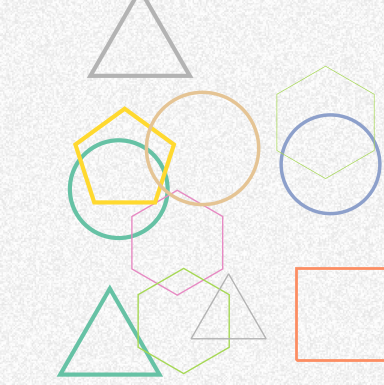[{"shape": "triangle", "thickness": 3, "radius": 0.74, "center": [0.285, 0.101]}, {"shape": "circle", "thickness": 3, "radius": 0.63, "center": [0.308, 0.509]}, {"shape": "square", "thickness": 2, "radius": 0.59, "center": [0.887, 0.185]}, {"shape": "circle", "thickness": 2.5, "radius": 0.64, "center": [0.858, 0.573]}, {"shape": "hexagon", "thickness": 1, "radius": 0.68, "center": [0.461, 0.37]}, {"shape": "hexagon", "thickness": 0.5, "radius": 0.73, "center": [0.846, 0.682]}, {"shape": "hexagon", "thickness": 1, "radius": 0.68, "center": [0.477, 0.166]}, {"shape": "pentagon", "thickness": 3, "radius": 0.67, "center": [0.324, 0.583]}, {"shape": "circle", "thickness": 2.5, "radius": 0.73, "center": [0.526, 0.614]}, {"shape": "triangle", "thickness": 3, "radius": 0.75, "center": [0.364, 0.878]}, {"shape": "triangle", "thickness": 1, "radius": 0.56, "center": [0.594, 0.176]}]